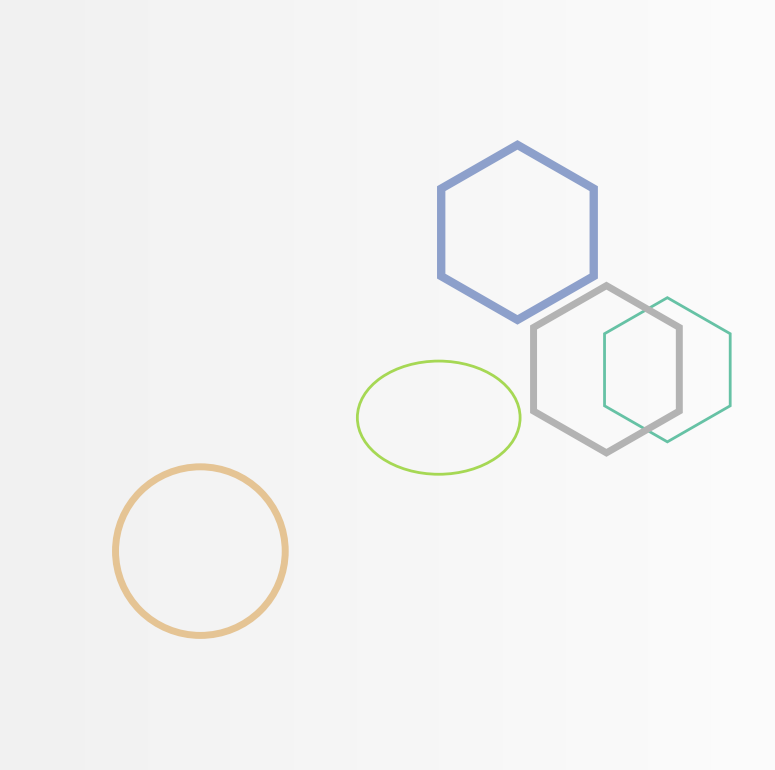[{"shape": "hexagon", "thickness": 1, "radius": 0.47, "center": [0.861, 0.52]}, {"shape": "hexagon", "thickness": 3, "radius": 0.57, "center": [0.668, 0.698]}, {"shape": "oval", "thickness": 1, "radius": 0.53, "center": [0.566, 0.458]}, {"shape": "circle", "thickness": 2.5, "radius": 0.55, "center": [0.259, 0.284]}, {"shape": "hexagon", "thickness": 2.5, "radius": 0.54, "center": [0.782, 0.52]}]